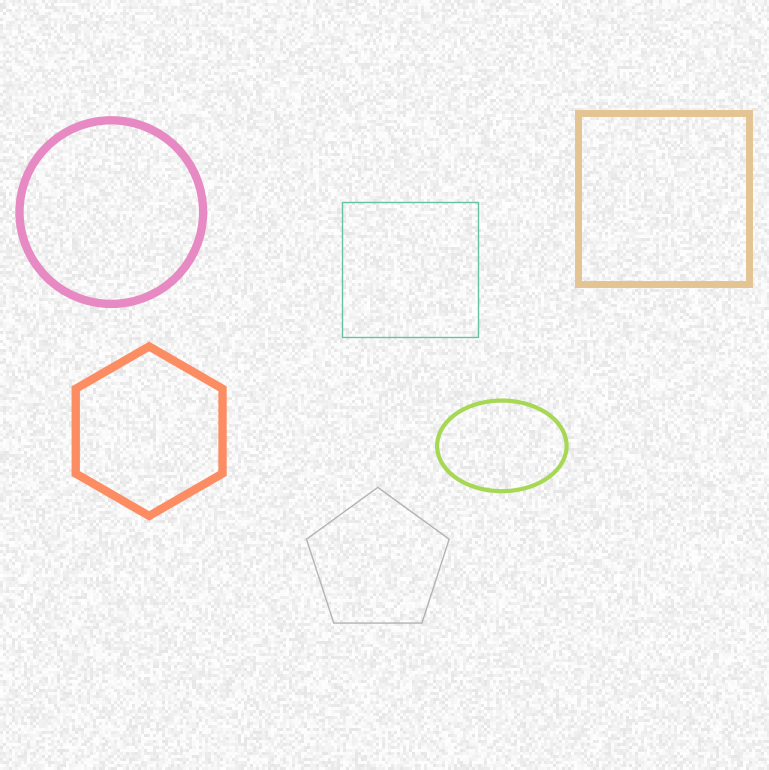[{"shape": "square", "thickness": 0.5, "radius": 0.44, "center": [0.532, 0.65]}, {"shape": "hexagon", "thickness": 3, "radius": 0.55, "center": [0.194, 0.44]}, {"shape": "circle", "thickness": 3, "radius": 0.6, "center": [0.145, 0.725]}, {"shape": "oval", "thickness": 1.5, "radius": 0.42, "center": [0.652, 0.421]}, {"shape": "square", "thickness": 2.5, "radius": 0.55, "center": [0.862, 0.743]}, {"shape": "pentagon", "thickness": 0.5, "radius": 0.49, "center": [0.491, 0.27]}]